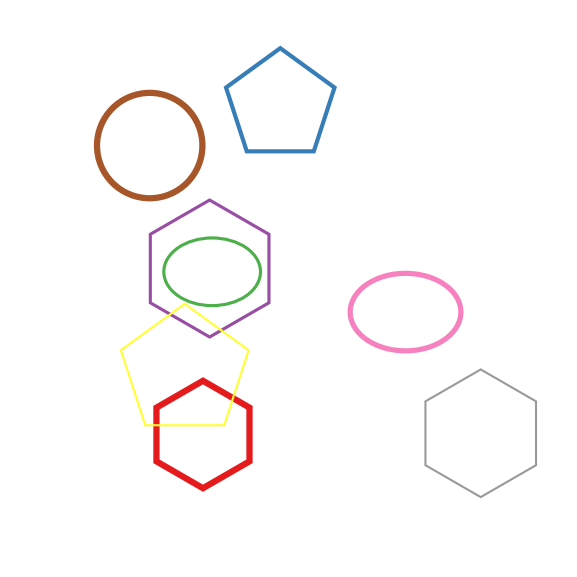[{"shape": "hexagon", "thickness": 3, "radius": 0.47, "center": [0.351, 0.247]}, {"shape": "pentagon", "thickness": 2, "radius": 0.49, "center": [0.485, 0.817]}, {"shape": "oval", "thickness": 1.5, "radius": 0.42, "center": [0.367, 0.528]}, {"shape": "hexagon", "thickness": 1.5, "radius": 0.59, "center": [0.363, 0.534]}, {"shape": "pentagon", "thickness": 1, "radius": 0.58, "center": [0.32, 0.357]}, {"shape": "circle", "thickness": 3, "radius": 0.46, "center": [0.259, 0.747]}, {"shape": "oval", "thickness": 2.5, "radius": 0.48, "center": [0.702, 0.459]}, {"shape": "hexagon", "thickness": 1, "radius": 0.55, "center": [0.832, 0.249]}]